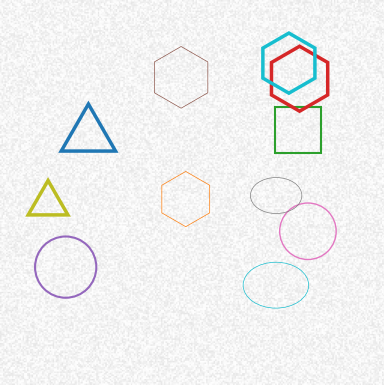[{"shape": "triangle", "thickness": 2.5, "radius": 0.41, "center": [0.23, 0.648]}, {"shape": "hexagon", "thickness": 0.5, "radius": 0.36, "center": [0.482, 0.483]}, {"shape": "square", "thickness": 1.5, "radius": 0.3, "center": [0.774, 0.662]}, {"shape": "hexagon", "thickness": 2.5, "radius": 0.42, "center": [0.778, 0.796]}, {"shape": "circle", "thickness": 1.5, "radius": 0.4, "center": [0.171, 0.306]}, {"shape": "hexagon", "thickness": 0.5, "radius": 0.4, "center": [0.47, 0.799]}, {"shape": "circle", "thickness": 1, "radius": 0.37, "center": [0.8, 0.399]}, {"shape": "oval", "thickness": 0.5, "radius": 0.33, "center": [0.717, 0.492]}, {"shape": "triangle", "thickness": 2.5, "radius": 0.3, "center": [0.125, 0.472]}, {"shape": "oval", "thickness": 0.5, "radius": 0.43, "center": [0.717, 0.259]}, {"shape": "hexagon", "thickness": 2.5, "radius": 0.39, "center": [0.75, 0.836]}]